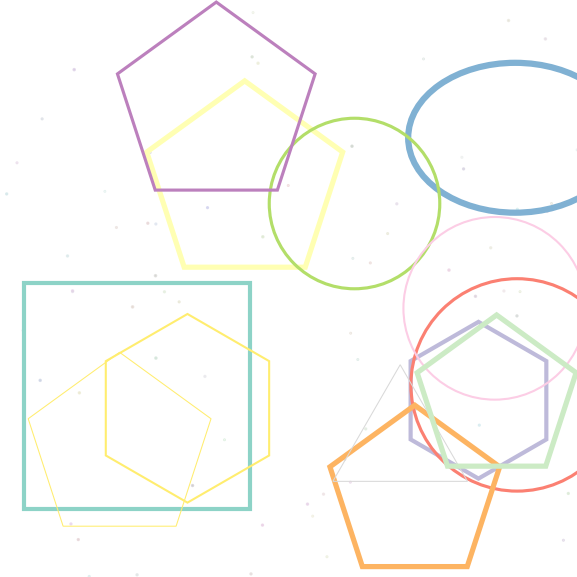[{"shape": "square", "thickness": 2, "radius": 0.98, "center": [0.238, 0.313]}, {"shape": "pentagon", "thickness": 2.5, "radius": 0.89, "center": [0.424, 0.681]}, {"shape": "hexagon", "thickness": 2, "radius": 0.68, "center": [0.829, 0.306]}, {"shape": "circle", "thickness": 1.5, "radius": 0.92, "center": [0.895, 0.333]}, {"shape": "oval", "thickness": 3, "radius": 0.93, "center": [0.892, 0.761]}, {"shape": "pentagon", "thickness": 2.5, "radius": 0.77, "center": [0.718, 0.143]}, {"shape": "circle", "thickness": 1.5, "radius": 0.74, "center": [0.614, 0.647]}, {"shape": "circle", "thickness": 1, "radius": 0.79, "center": [0.857, 0.465]}, {"shape": "triangle", "thickness": 0.5, "radius": 0.67, "center": [0.693, 0.233]}, {"shape": "pentagon", "thickness": 1.5, "radius": 0.9, "center": [0.375, 0.816]}, {"shape": "pentagon", "thickness": 2.5, "radius": 0.72, "center": [0.86, 0.309]}, {"shape": "pentagon", "thickness": 0.5, "radius": 0.83, "center": [0.207, 0.223]}, {"shape": "hexagon", "thickness": 1, "radius": 0.82, "center": [0.325, 0.292]}]